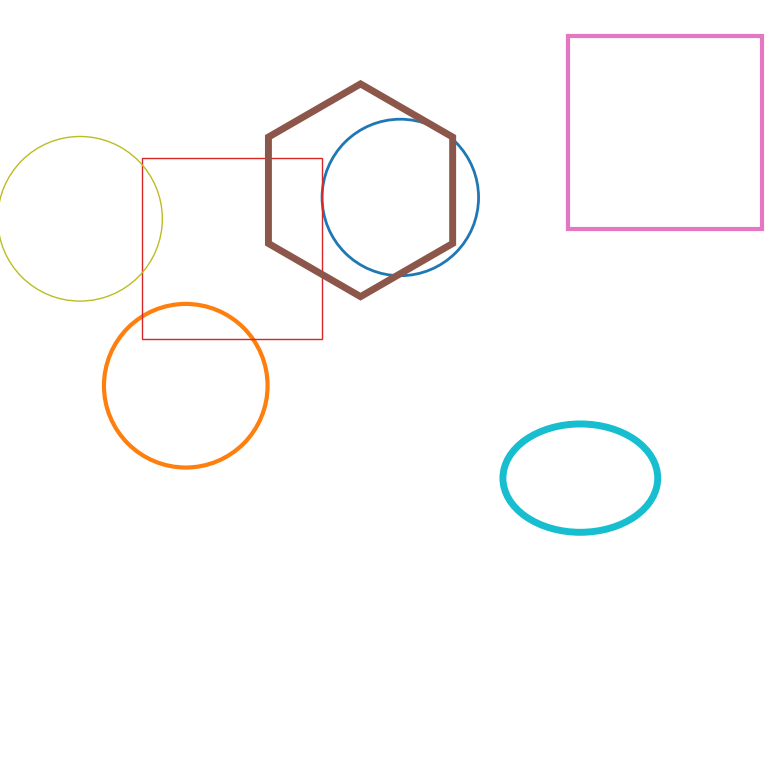[{"shape": "circle", "thickness": 1, "radius": 0.51, "center": [0.52, 0.744]}, {"shape": "circle", "thickness": 1.5, "radius": 0.53, "center": [0.241, 0.499]}, {"shape": "square", "thickness": 0.5, "radius": 0.59, "center": [0.301, 0.677]}, {"shape": "hexagon", "thickness": 2.5, "radius": 0.69, "center": [0.468, 0.753]}, {"shape": "square", "thickness": 1.5, "radius": 0.63, "center": [0.863, 0.828]}, {"shape": "circle", "thickness": 0.5, "radius": 0.53, "center": [0.104, 0.716]}, {"shape": "oval", "thickness": 2.5, "radius": 0.5, "center": [0.754, 0.379]}]